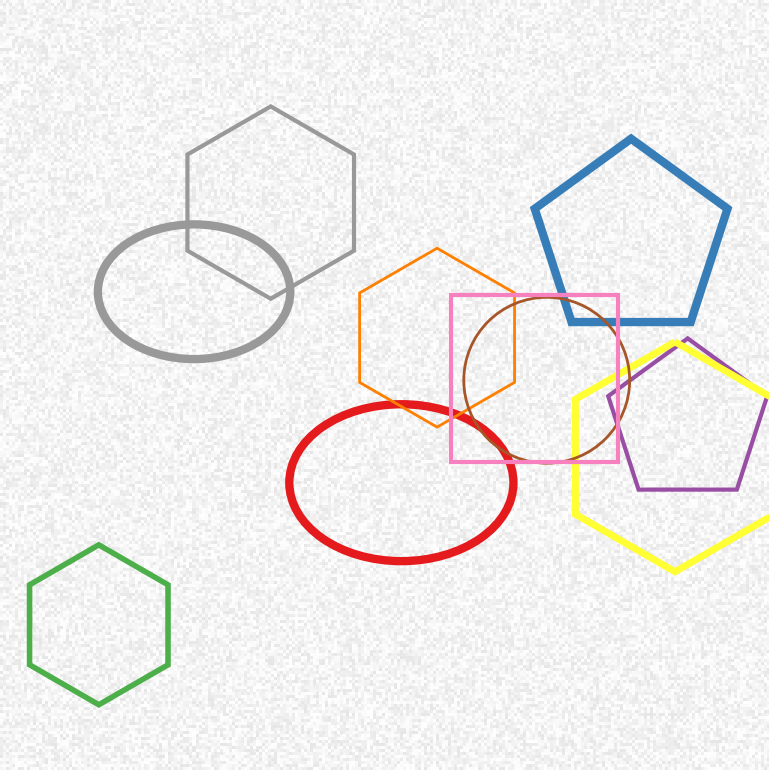[{"shape": "oval", "thickness": 3, "radius": 0.73, "center": [0.521, 0.373]}, {"shape": "pentagon", "thickness": 3, "radius": 0.66, "center": [0.82, 0.688]}, {"shape": "hexagon", "thickness": 2, "radius": 0.52, "center": [0.128, 0.189]}, {"shape": "pentagon", "thickness": 1.5, "radius": 0.54, "center": [0.893, 0.452]}, {"shape": "hexagon", "thickness": 1, "radius": 0.58, "center": [0.568, 0.561]}, {"shape": "hexagon", "thickness": 2.5, "radius": 0.75, "center": [0.877, 0.407]}, {"shape": "circle", "thickness": 1, "radius": 0.54, "center": [0.71, 0.506]}, {"shape": "square", "thickness": 1.5, "radius": 0.54, "center": [0.694, 0.509]}, {"shape": "oval", "thickness": 3, "radius": 0.62, "center": [0.252, 0.621]}, {"shape": "hexagon", "thickness": 1.5, "radius": 0.62, "center": [0.352, 0.737]}]